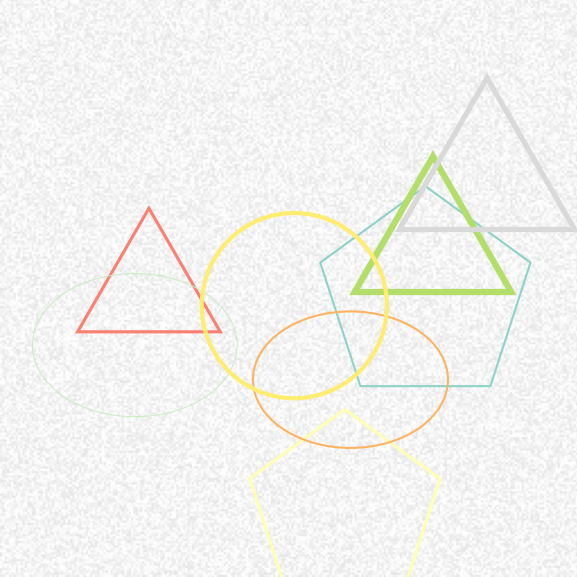[{"shape": "pentagon", "thickness": 1, "radius": 0.96, "center": [0.737, 0.485]}, {"shape": "pentagon", "thickness": 1.5, "radius": 0.87, "center": [0.597, 0.117]}, {"shape": "triangle", "thickness": 1.5, "radius": 0.71, "center": [0.258, 0.496]}, {"shape": "oval", "thickness": 1, "radius": 0.84, "center": [0.607, 0.342]}, {"shape": "triangle", "thickness": 3, "radius": 0.78, "center": [0.75, 0.572]}, {"shape": "triangle", "thickness": 2.5, "radius": 0.88, "center": [0.843, 0.689]}, {"shape": "oval", "thickness": 0.5, "radius": 0.89, "center": [0.233, 0.402]}, {"shape": "circle", "thickness": 2, "radius": 0.8, "center": [0.51, 0.47]}]